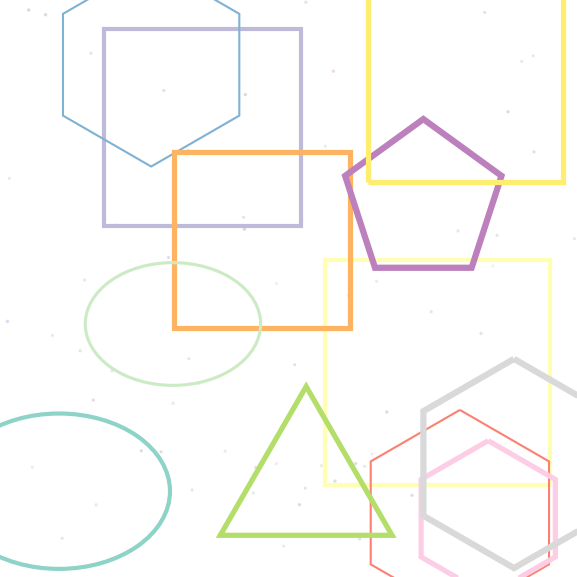[{"shape": "oval", "thickness": 2, "radius": 0.96, "center": [0.102, 0.149]}, {"shape": "square", "thickness": 2, "radius": 0.97, "center": [0.757, 0.355]}, {"shape": "square", "thickness": 2, "radius": 0.85, "center": [0.35, 0.779]}, {"shape": "hexagon", "thickness": 1, "radius": 0.89, "center": [0.796, 0.111]}, {"shape": "hexagon", "thickness": 1, "radius": 0.88, "center": [0.262, 0.887]}, {"shape": "square", "thickness": 2.5, "radius": 0.76, "center": [0.454, 0.583]}, {"shape": "triangle", "thickness": 2.5, "radius": 0.86, "center": [0.53, 0.158]}, {"shape": "hexagon", "thickness": 2.5, "radius": 0.67, "center": [0.845, 0.102]}, {"shape": "hexagon", "thickness": 3, "radius": 0.91, "center": [0.89, 0.197]}, {"shape": "pentagon", "thickness": 3, "radius": 0.71, "center": [0.733, 0.651]}, {"shape": "oval", "thickness": 1.5, "radius": 0.76, "center": [0.299, 0.438]}, {"shape": "square", "thickness": 2.5, "radius": 0.85, "center": [0.806, 0.853]}]